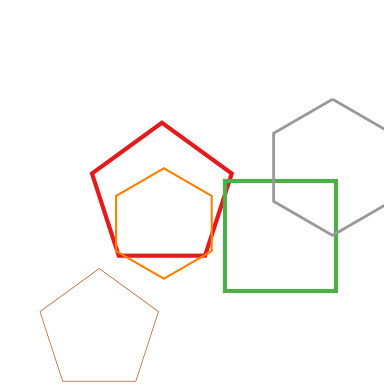[{"shape": "pentagon", "thickness": 3, "radius": 0.95, "center": [0.42, 0.49]}, {"shape": "square", "thickness": 3, "radius": 0.72, "center": [0.729, 0.387]}, {"shape": "hexagon", "thickness": 1.5, "radius": 0.72, "center": [0.426, 0.419]}, {"shape": "pentagon", "thickness": 0.5, "radius": 0.81, "center": [0.258, 0.141]}, {"shape": "hexagon", "thickness": 2, "radius": 0.88, "center": [0.864, 0.565]}]